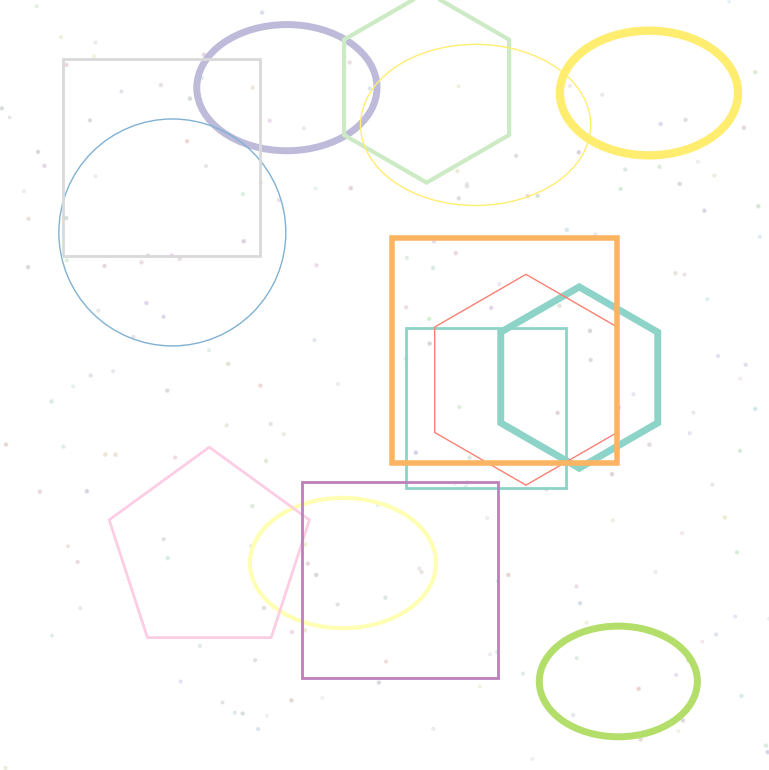[{"shape": "square", "thickness": 1, "radius": 0.52, "center": [0.631, 0.47]}, {"shape": "hexagon", "thickness": 2.5, "radius": 0.59, "center": [0.752, 0.51]}, {"shape": "oval", "thickness": 1.5, "radius": 0.6, "center": [0.445, 0.269]}, {"shape": "oval", "thickness": 2.5, "radius": 0.59, "center": [0.373, 0.886]}, {"shape": "hexagon", "thickness": 0.5, "radius": 0.68, "center": [0.683, 0.507]}, {"shape": "circle", "thickness": 0.5, "radius": 0.74, "center": [0.224, 0.698]}, {"shape": "square", "thickness": 2, "radius": 0.73, "center": [0.655, 0.545]}, {"shape": "oval", "thickness": 2.5, "radius": 0.51, "center": [0.803, 0.115]}, {"shape": "pentagon", "thickness": 1, "radius": 0.68, "center": [0.272, 0.283]}, {"shape": "square", "thickness": 1, "radius": 0.64, "center": [0.21, 0.796]}, {"shape": "square", "thickness": 1, "radius": 0.64, "center": [0.52, 0.247]}, {"shape": "hexagon", "thickness": 1.5, "radius": 0.62, "center": [0.554, 0.887]}, {"shape": "oval", "thickness": 3, "radius": 0.58, "center": [0.843, 0.879]}, {"shape": "oval", "thickness": 0.5, "radius": 0.75, "center": [0.618, 0.838]}]